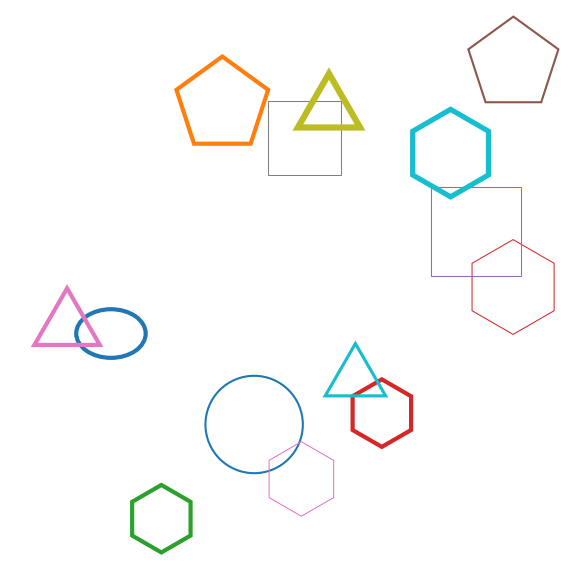[{"shape": "oval", "thickness": 2, "radius": 0.3, "center": [0.192, 0.422]}, {"shape": "circle", "thickness": 1, "radius": 0.42, "center": [0.44, 0.264]}, {"shape": "pentagon", "thickness": 2, "radius": 0.42, "center": [0.385, 0.818]}, {"shape": "hexagon", "thickness": 2, "radius": 0.29, "center": [0.279, 0.101]}, {"shape": "hexagon", "thickness": 0.5, "radius": 0.41, "center": [0.888, 0.502]}, {"shape": "hexagon", "thickness": 2, "radius": 0.29, "center": [0.661, 0.284]}, {"shape": "square", "thickness": 0.5, "radius": 0.39, "center": [0.825, 0.598]}, {"shape": "pentagon", "thickness": 1, "radius": 0.41, "center": [0.889, 0.888]}, {"shape": "hexagon", "thickness": 0.5, "radius": 0.32, "center": [0.522, 0.17]}, {"shape": "triangle", "thickness": 2, "radius": 0.33, "center": [0.116, 0.435]}, {"shape": "square", "thickness": 0.5, "radius": 0.32, "center": [0.527, 0.76]}, {"shape": "triangle", "thickness": 3, "radius": 0.31, "center": [0.57, 0.809]}, {"shape": "triangle", "thickness": 1.5, "radius": 0.3, "center": [0.615, 0.344]}, {"shape": "hexagon", "thickness": 2.5, "radius": 0.38, "center": [0.78, 0.734]}]